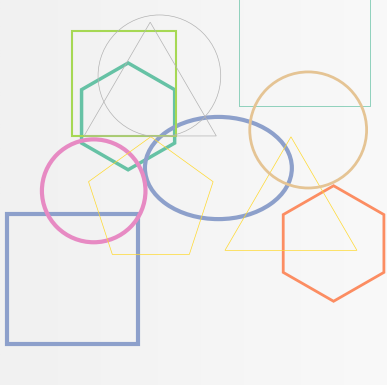[{"shape": "square", "thickness": 0.5, "radius": 0.85, "center": [0.786, 0.894]}, {"shape": "hexagon", "thickness": 2.5, "radius": 0.69, "center": [0.331, 0.698]}, {"shape": "hexagon", "thickness": 2, "radius": 0.75, "center": [0.861, 0.368]}, {"shape": "square", "thickness": 3, "radius": 0.84, "center": [0.187, 0.276]}, {"shape": "oval", "thickness": 3, "radius": 0.95, "center": [0.564, 0.564]}, {"shape": "circle", "thickness": 3, "radius": 0.67, "center": [0.242, 0.504]}, {"shape": "square", "thickness": 1.5, "radius": 0.68, "center": [0.32, 0.783]}, {"shape": "pentagon", "thickness": 0.5, "radius": 0.84, "center": [0.389, 0.476]}, {"shape": "triangle", "thickness": 0.5, "radius": 0.98, "center": [0.751, 0.448]}, {"shape": "circle", "thickness": 2, "radius": 0.75, "center": [0.795, 0.662]}, {"shape": "triangle", "thickness": 0.5, "radius": 0.99, "center": [0.388, 0.745]}, {"shape": "circle", "thickness": 0.5, "radius": 0.79, "center": [0.411, 0.803]}]